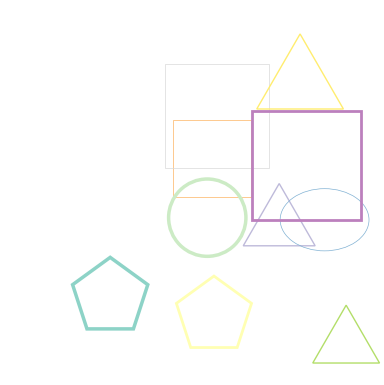[{"shape": "pentagon", "thickness": 2.5, "radius": 0.51, "center": [0.286, 0.229]}, {"shape": "pentagon", "thickness": 2, "radius": 0.51, "center": [0.556, 0.18]}, {"shape": "triangle", "thickness": 1, "radius": 0.54, "center": [0.725, 0.415]}, {"shape": "oval", "thickness": 0.5, "radius": 0.58, "center": [0.843, 0.429]}, {"shape": "square", "thickness": 0.5, "radius": 0.5, "center": [0.551, 0.589]}, {"shape": "triangle", "thickness": 1, "radius": 0.5, "center": [0.899, 0.107]}, {"shape": "square", "thickness": 0.5, "radius": 0.68, "center": [0.563, 0.698]}, {"shape": "square", "thickness": 2, "radius": 0.71, "center": [0.797, 0.57]}, {"shape": "circle", "thickness": 2.5, "radius": 0.5, "center": [0.538, 0.435]}, {"shape": "triangle", "thickness": 1, "radius": 0.65, "center": [0.779, 0.782]}]